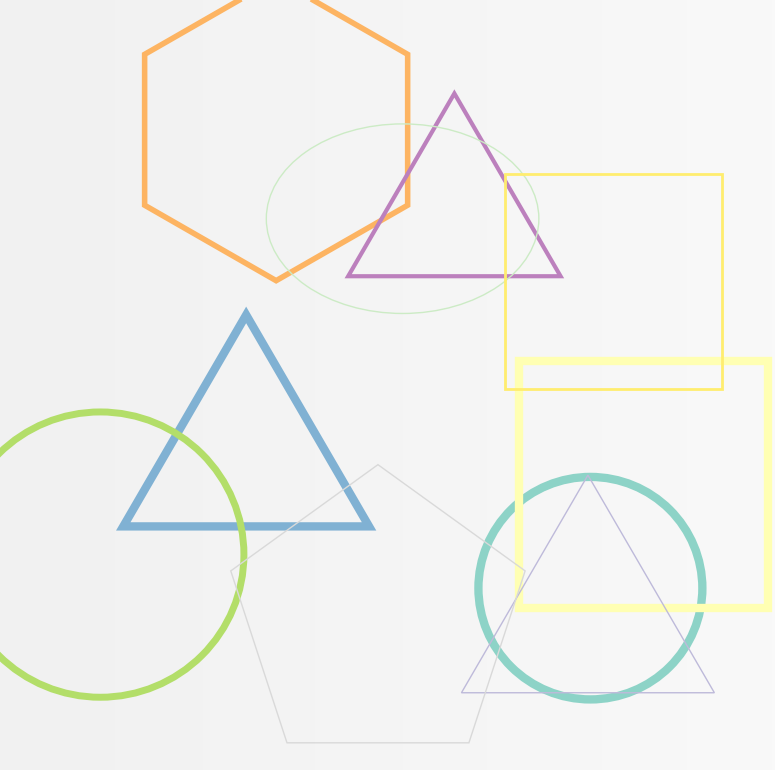[{"shape": "circle", "thickness": 3, "radius": 0.72, "center": [0.762, 0.236]}, {"shape": "square", "thickness": 3, "radius": 0.8, "center": [0.83, 0.37]}, {"shape": "triangle", "thickness": 0.5, "radius": 0.94, "center": [0.759, 0.195]}, {"shape": "triangle", "thickness": 3, "radius": 0.92, "center": [0.318, 0.408]}, {"shape": "hexagon", "thickness": 2, "radius": 0.98, "center": [0.356, 0.831]}, {"shape": "circle", "thickness": 2.5, "radius": 0.93, "center": [0.129, 0.28]}, {"shape": "pentagon", "thickness": 0.5, "radius": 1.0, "center": [0.488, 0.197]}, {"shape": "triangle", "thickness": 1.5, "radius": 0.79, "center": [0.586, 0.72]}, {"shape": "oval", "thickness": 0.5, "radius": 0.88, "center": [0.519, 0.716]}, {"shape": "square", "thickness": 1, "radius": 0.7, "center": [0.791, 0.635]}]